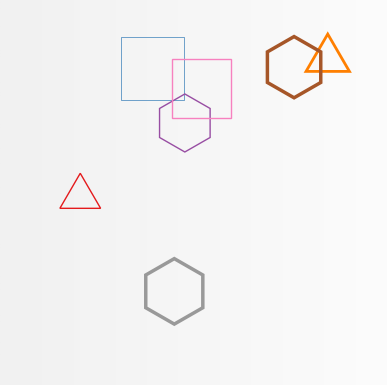[{"shape": "triangle", "thickness": 1, "radius": 0.3, "center": [0.207, 0.489]}, {"shape": "square", "thickness": 0.5, "radius": 0.41, "center": [0.394, 0.822]}, {"shape": "hexagon", "thickness": 1, "radius": 0.38, "center": [0.477, 0.681]}, {"shape": "triangle", "thickness": 2, "radius": 0.32, "center": [0.846, 0.847]}, {"shape": "hexagon", "thickness": 2.5, "radius": 0.4, "center": [0.759, 0.826]}, {"shape": "square", "thickness": 1, "radius": 0.38, "center": [0.519, 0.769]}, {"shape": "hexagon", "thickness": 2.5, "radius": 0.43, "center": [0.45, 0.243]}]